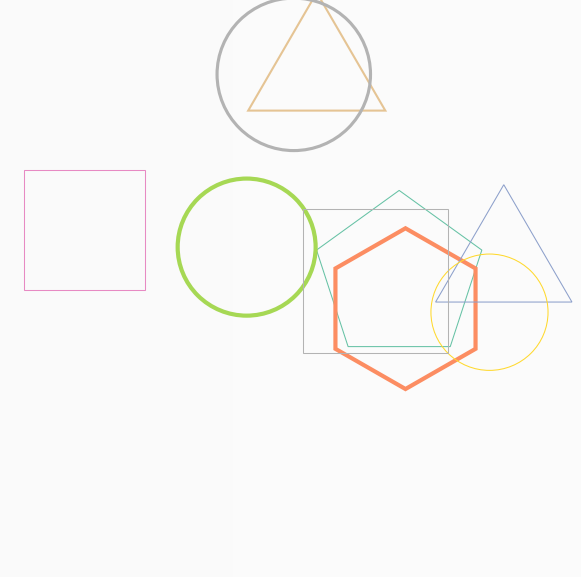[{"shape": "pentagon", "thickness": 0.5, "radius": 0.75, "center": [0.687, 0.52]}, {"shape": "hexagon", "thickness": 2, "radius": 0.7, "center": [0.698, 0.465]}, {"shape": "triangle", "thickness": 0.5, "radius": 0.68, "center": [0.867, 0.544]}, {"shape": "square", "thickness": 0.5, "radius": 0.52, "center": [0.146, 0.601]}, {"shape": "circle", "thickness": 2, "radius": 0.59, "center": [0.424, 0.571]}, {"shape": "circle", "thickness": 0.5, "radius": 0.5, "center": [0.842, 0.459]}, {"shape": "triangle", "thickness": 1, "radius": 0.68, "center": [0.545, 0.876]}, {"shape": "circle", "thickness": 1.5, "radius": 0.66, "center": [0.505, 0.87]}, {"shape": "square", "thickness": 0.5, "radius": 0.62, "center": [0.646, 0.512]}]